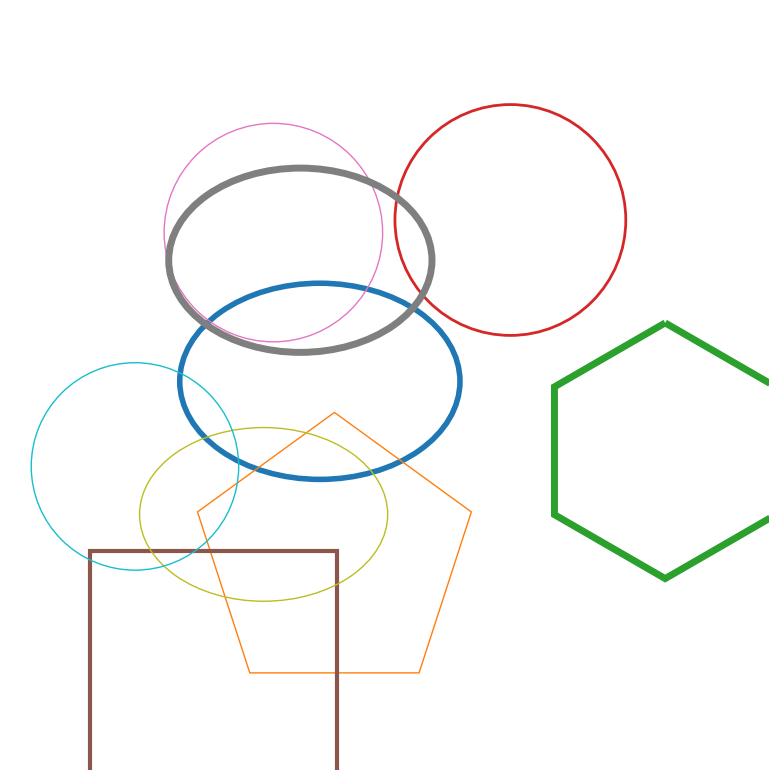[{"shape": "oval", "thickness": 2, "radius": 0.91, "center": [0.415, 0.505]}, {"shape": "pentagon", "thickness": 0.5, "radius": 0.93, "center": [0.434, 0.277]}, {"shape": "hexagon", "thickness": 2.5, "radius": 0.83, "center": [0.864, 0.415]}, {"shape": "circle", "thickness": 1, "radius": 0.75, "center": [0.663, 0.714]}, {"shape": "square", "thickness": 1.5, "radius": 0.8, "center": [0.277, 0.125]}, {"shape": "circle", "thickness": 0.5, "radius": 0.71, "center": [0.355, 0.698]}, {"shape": "oval", "thickness": 2.5, "radius": 0.85, "center": [0.39, 0.662]}, {"shape": "oval", "thickness": 0.5, "radius": 0.81, "center": [0.342, 0.332]}, {"shape": "circle", "thickness": 0.5, "radius": 0.67, "center": [0.175, 0.394]}]